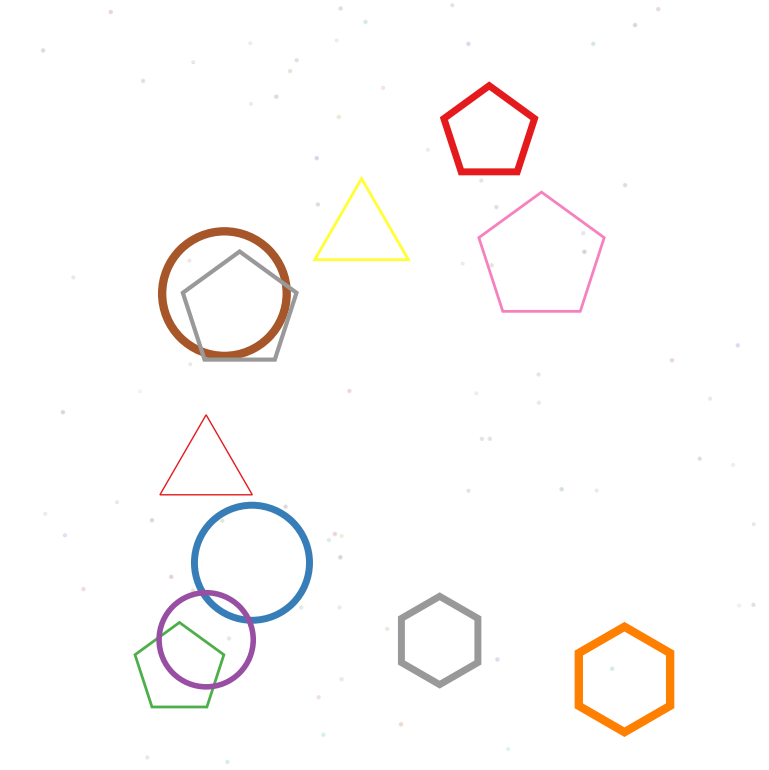[{"shape": "triangle", "thickness": 0.5, "radius": 0.35, "center": [0.268, 0.392]}, {"shape": "pentagon", "thickness": 2.5, "radius": 0.31, "center": [0.635, 0.827]}, {"shape": "circle", "thickness": 2.5, "radius": 0.37, "center": [0.327, 0.269]}, {"shape": "pentagon", "thickness": 1, "radius": 0.3, "center": [0.233, 0.131]}, {"shape": "circle", "thickness": 2, "radius": 0.31, "center": [0.268, 0.169]}, {"shape": "hexagon", "thickness": 3, "radius": 0.34, "center": [0.811, 0.118]}, {"shape": "triangle", "thickness": 1, "radius": 0.35, "center": [0.47, 0.698]}, {"shape": "circle", "thickness": 3, "radius": 0.4, "center": [0.291, 0.619]}, {"shape": "pentagon", "thickness": 1, "radius": 0.43, "center": [0.703, 0.665]}, {"shape": "pentagon", "thickness": 1.5, "radius": 0.39, "center": [0.311, 0.596]}, {"shape": "hexagon", "thickness": 2.5, "radius": 0.29, "center": [0.571, 0.168]}]